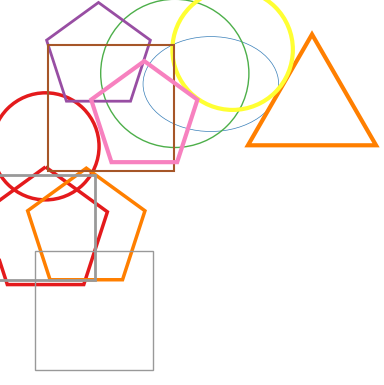[{"shape": "circle", "thickness": 2.5, "radius": 0.7, "center": [0.118, 0.62]}, {"shape": "pentagon", "thickness": 2.5, "radius": 0.84, "center": [0.118, 0.397]}, {"shape": "oval", "thickness": 0.5, "radius": 0.88, "center": [0.548, 0.782]}, {"shape": "circle", "thickness": 1, "radius": 0.96, "center": [0.454, 0.809]}, {"shape": "pentagon", "thickness": 2, "radius": 0.71, "center": [0.256, 0.852]}, {"shape": "pentagon", "thickness": 2.5, "radius": 0.8, "center": [0.224, 0.403]}, {"shape": "triangle", "thickness": 3, "radius": 0.96, "center": [0.81, 0.719]}, {"shape": "circle", "thickness": 3, "radius": 0.78, "center": [0.604, 0.871]}, {"shape": "square", "thickness": 1.5, "radius": 0.82, "center": [0.288, 0.719]}, {"shape": "pentagon", "thickness": 3, "radius": 0.73, "center": [0.375, 0.696]}, {"shape": "square", "thickness": 1, "radius": 0.77, "center": [0.244, 0.193]}, {"shape": "square", "thickness": 2, "radius": 0.68, "center": [0.11, 0.408]}]